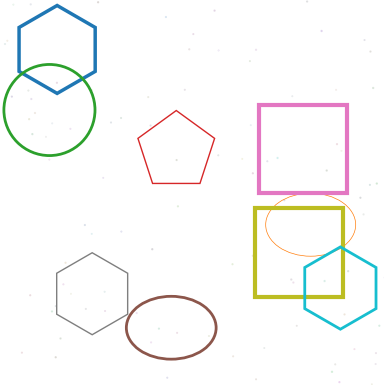[{"shape": "hexagon", "thickness": 2.5, "radius": 0.57, "center": [0.148, 0.872]}, {"shape": "oval", "thickness": 0.5, "radius": 0.58, "center": [0.807, 0.416]}, {"shape": "circle", "thickness": 2, "radius": 0.59, "center": [0.128, 0.714]}, {"shape": "pentagon", "thickness": 1, "radius": 0.52, "center": [0.458, 0.608]}, {"shape": "oval", "thickness": 2, "radius": 0.58, "center": [0.445, 0.149]}, {"shape": "square", "thickness": 3, "radius": 0.57, "center": [0.786, 0.614]}, {"shape": "hexagon", "thickness": 1, "radius": 0.53, "center": [0.239, 0.237]}, {"shape": "square", "thickness": 3, "radius": 0.58, "center": [0.777, 0.345]}, {"shape": "hexagon", "thickness": 2, "radius": 0.53, "center": [0.884, 0.252]}]